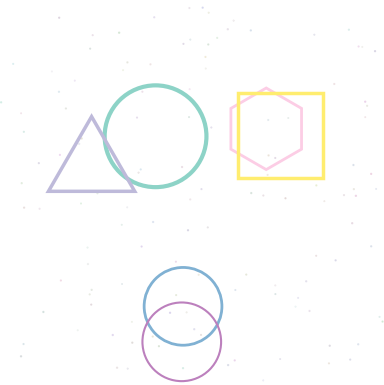[{"shape": "circle", "thickness": 3, "radius": 0.66, "center": [0.404, 0.646]}, {"shape": "triangle", "thickness": 2.5, "radius": 0.65, "center": [0.238, 0.568]}, {"shape": "circle", "thickness": 2, "radius": 0.5, "center": [0.475, 0.204]}, {"shape": "hexagon", "thickness": 2, "radius": 0.53, "center": [0.691, 0.665]}, {"shape": "circle", "thickness": 1.5, "radius": 0.51, "center": [0.472, 0.112]}, {"shape": "square", "thickness": 2.5, "radius": 0.56, "center": [0.728, 0.648]}]